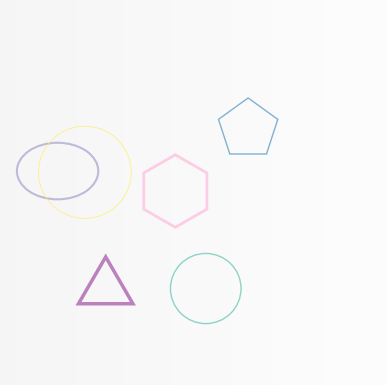[{"shape": "circle", "thickness": 1, "radius": 0.46, "center": [0.531, 0.251]}, {"shape": "oval", "thickness": 1.5, "radius": 0.52, "center": [0.149, 0.556]}, {"shape": "pentagon", "thickness": 1, "radius": 0.4, "center": [0.64, 0.665]}, {"shape": "hexagon", "thickness": 2, "radius": 0.47, "center": [0.452, 0.504]}, {"shape": "triangle", "thickness": 2.5, "radius": 0.41, "center": [0.273, 0.252]}, {"shape": "circle", "thickness": 0.5, "radius": 0.6, "center": [0.219, 0.553]}]